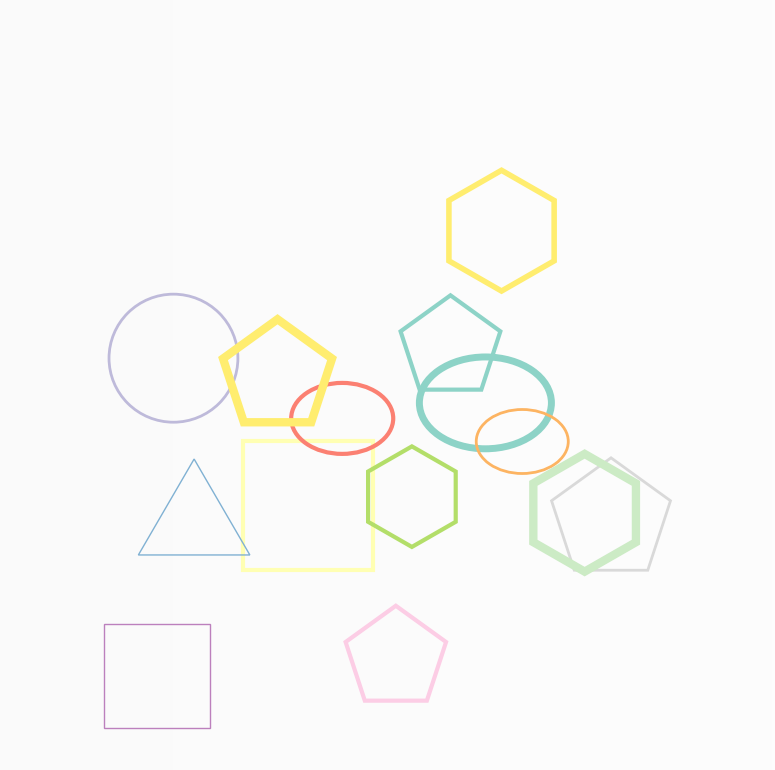[{"shape": "oval", "thickness": 2.5, "radius": 0.43, "center": [0.626, 0.477]}, {"shape": "pentagon", "thickness": 1.5, "radius": 0.34, "center": [0.581, 0.549]}, {"shape": "square", "thickness": 1.5, "radius": 0.42, "center": [0.397, 0.344]}, {"shape": "circle", "thickness": 1, "radius": 0.42, "center": [0.224, 0.535]}, {"shape": "oval", "thickness": 1.5, "radius": 0.33, "center": [0.442, 0.457]}, {"shape": "triangle", "thickness": 0.5, "radius": 0.42, "center": [0.25, 0.321]}, {"shape": "oval", "thickness": 1, "radius": 0.3, "center": [0.674, 0.427]}, {"shape": "hexagon", "thickness": 1.5, "radius": 0.33, "center": [0.531, 0.355]}, {"shape": "pentagon", "thickness": 1.5, "radius": 0.34, "center": [0.511, 0.145]}, {"shape": "pentagon", "thickness": 1, "radius": 0.4, "center": [0.788, 0.325]}, {"shape": "square", "thickness": 0.5, "radius": 0.34, "center": [0.202, 0.122]}, {"shape": "hexagon", "thickness": 3, "radius": 0.38, "center": [0.754, 0.334]}, {"shape": "hexagon", "thickness": 2, "radius": 0.39, "center": [0.647, 0.7]}, {"shape": "pentagon", "thickness": 3, "radius": 0.37, "center": [0.358, 0.511]}]